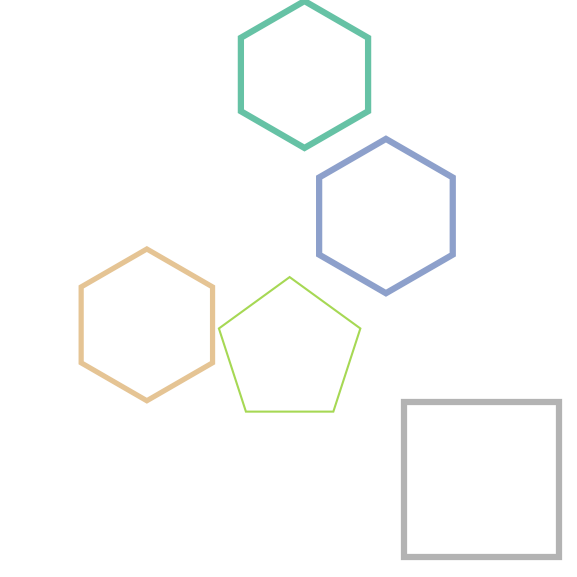[{"shape": "hexagon", "thickness": 3, "radius": 0.64, "center": [0.527, 0.87]}, {"shape": "hexagon", "thickness": 3, "radius": 0.67, "center": [0.668, 0.625]}, {"shape": "pentagon", "thickness": 1, "radius": 0.64, "center": [0.502, 0.391]}, {"shape": "hexagon", "thickness": 2.5, "radius": 0.66, "center": [0.254, 0.437]}, {"shape": "square", "thickness": 3, "radius": 0.67, "center": [0.834, 0.168]}]